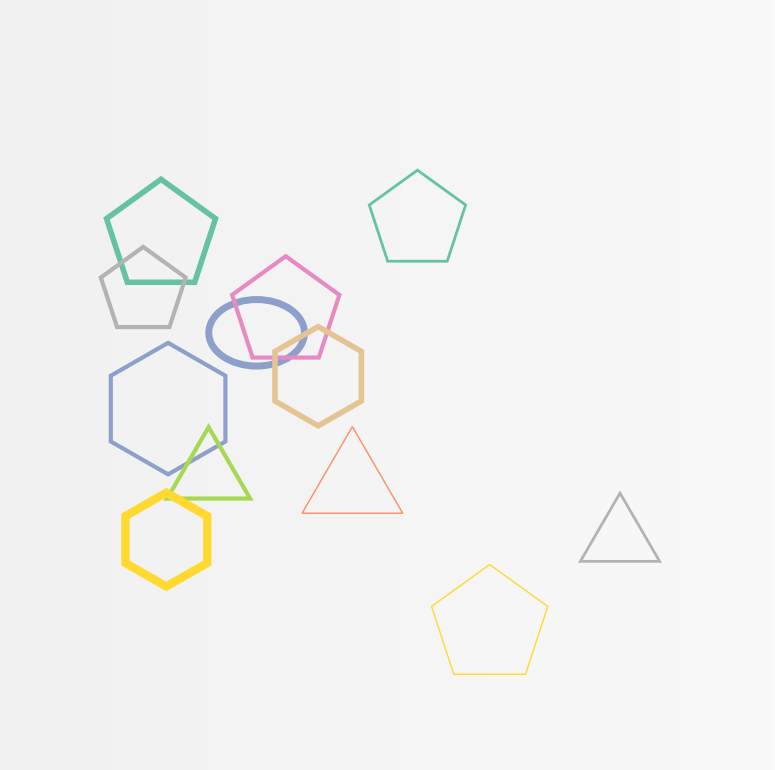[{"shape": "pentagon", "thickness": 2, "radius": 0.37, "center": [0.208, 0.693]}, {"shape": "pentagon", "thickness": 1, "radius": 0.33, "center": [0.539, 0.714]}, {"shape": "triangle", "thickness": 0.5, "radius": 0.37, "center": [0.455, 0.371]}, {"shape": "oval", "thickness": 2.5, "radius": 0.31, "center": [0.331, 0.568]}, {"shape": "hexagon", "thickness": 1.5, "radius": 0.43, "center": [0.217, 0.469]}, {"shape": "pentagon", "thickness": 1.5, "radius": 0.36, "center": [0.369, 0.595]}, {"shape": "triangle", "thickness": 1.5, "radius": 0.31, "center": [0.269, 0.383]}, {"shape": "pentagon", "thickness": 0.5, "radius": 0.39, "center": [0.632, 0.188]}, {"shape": "hexagon", "thickness": 3, "radius": 0.3, "center": [0.215, 0.299]}, {"shape": "hexagon", "thickness": 2, "radius": 0.32, "center": [0.411, 0.511]}, {"shape": "triangle", "thickness": 1, "radius": 0.3, "center": [0.8, 0.3]}, {"shape": "pentagon", "thickness": 1.5, "radius": 0.29, "center": [0.185, 0.622]}]